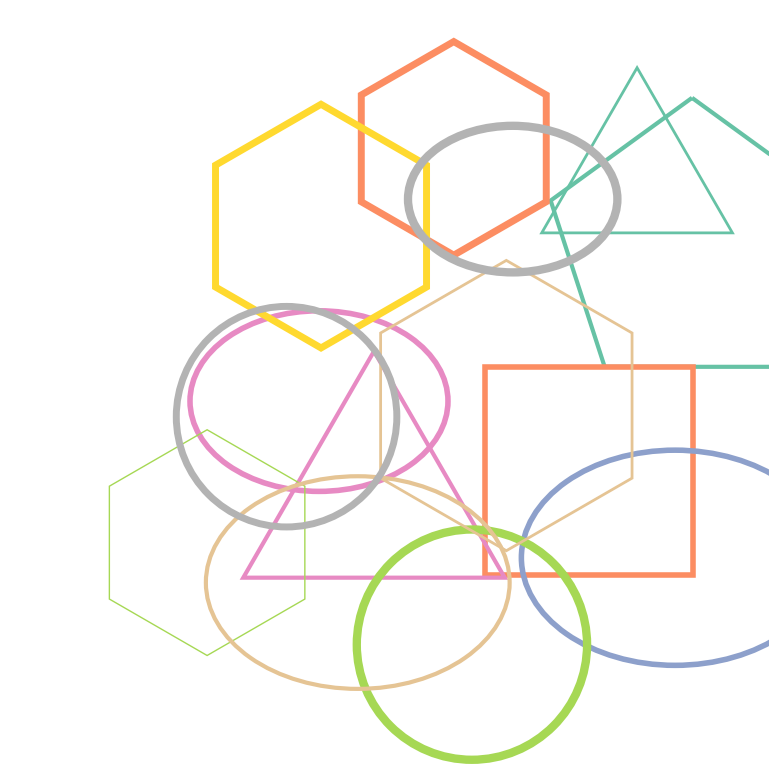[{"shape": "pentagon", "thickness": 1.5, "radius": 0.97, "center": [0.899, 0.68]}, {"shape": "triangle", "thickness": 1, "radius": 0.71, "center": [0.827, 0.769]}, {"shape": "hexagon", "thickness": 2.5, "radius": 0.69, "center": [0.589, 0.807]}, {"shape": "square", "thickness": 2, "radius": 0.68, "center": [0.764, 0.388]}, {"shape": "oval", "thickness": 2, "radius": 1.0, "center": [0.877, 0.276]}, {"shape": "triangle", "thickness": 1.5, "radius": 0.98, "center": [0.486, 0.348]}, {"shape": "oval", "thickness": 2, "radius": 0.84, "center": [0.414, 0.479]}, {"shape": "hexagon", "thickness": 0.5, "radius": 0.73, "center": [0.269, 0.295]}, {"shape": "circle", "thickness": 3, "radius": 0.75, "center": [0.613, 0.163]}, {"shape": "hexagon", "thickness": 2.5, "radius": 0.79, "center": [0.417, 0.706]}, {"shape": "hexagon", "thickness": 1, "radius": 0.94, "center": [0.658, 0.473]}, {"shape": "oval", "thickness": 1.5, "radius": 0.99, "center": [0.465, 0.243]}, {"shape": "oval", "thickness": 3, "radius": 0.68, "center": [0.666, 0.741]}, {"shape": "circle", "thickness": 2.5, "radius": 0.72, "center": [0.372, 0.459]}]